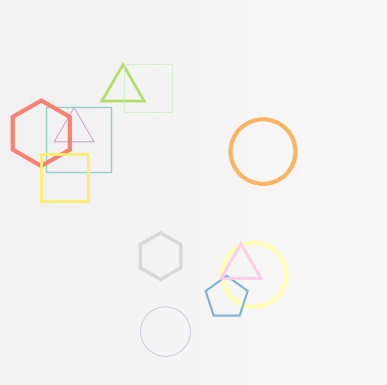[{"shape": "square", "thickness": 1, "radius": 0.42, "center": [0.202, 0.637]}, {"shape": "circle", "thickness": 3, "radius": 0.42, "center": [0.656, 0.286]}, {"shape": "circle", "thickness": 0.5, "radius": 0.32, "center": [0.427, 0.139]}, {"shape": "hexagon", "thickness": 3, "radius": 0.43, "center": [0.107, 0.654]}, {"shape": "pentagon", "thickness": 1.5, "radius": 0.29, "center": [0.585, 0.227]}, {"shape": "circle", "thickness": 3, "radius": 0.42, "center": [0.679, 0.606]}, {"shape": "triangle", "thickness": 2, "radius": 0.32, "center": [0.318, 0.769]}, {"shape": "triangle", "thickness": 2, "radius": 0.3, "center": [0.622, 0.307]}, {"shape": "hexagon", "thickness": 2.5, "radius": 0.3, "center": [0.414, 0.335]}, {"shape": "triangle", "thickness": 0.5, "radius": 0.3, "center": [0.191, 0.661]}, {"shape": "square", "thickness": 0.5, "radius": 0.31, "center": [0.382, 0.771]}, {"shape": "square", "thickness": 2, "radius": 0.3, "center": [0.166, 0.539]}]